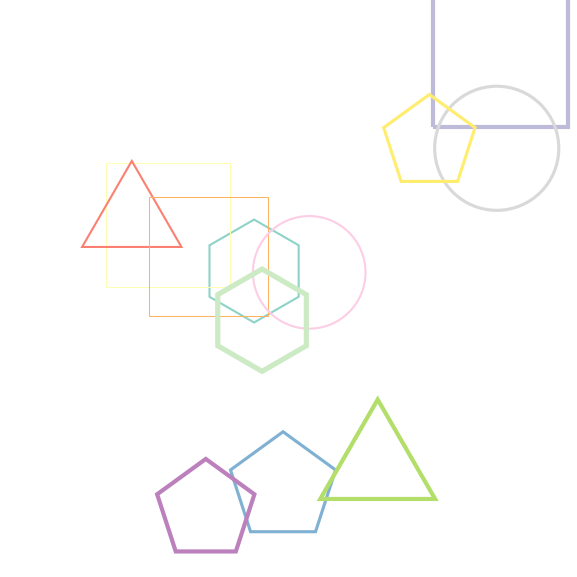[{"shape": "hexagon", "thickness": 1, "radius": 0.45, "center": [0.44, 0.53]}, {"shape": "square", "thickness": 0.5, "radius": 0.54, "center": [0.291, 0.61]}, {"shape": "square", "thickness": 2, "radius": 0.58, "center": [0.866, 0.895]}, {"shape": "triangle", "thickness": 1, "radius": 0.5, "center": [0.228, 0.621]}, {"shape": "pentagon", "thickness": 1.5, "radius": 0.48, "center": [0.49, 0.156]}, {"shape": "square", "thickness": 0.5, "radius": 0.51, "center": [0.361, 0.555]}, {"shape": "triangle", "thickness": 2, "radius": 0.57, "center": [0.654, 0.193]}, {"shape": "circle", "thickness": 1, "radius": 0.49, "center": [0.535, 0.528]}, {"shape": "circle", "thickness": 1.5, "radius": 0.54, "center": [0.86, 0.742]}, {"shape": "pentagon", "thickness": 2, "radius": 0.44, "center": [0.356, 0.116]}, {"shape": "hexagon", "thickness": 2.5, "radius": 0.44, "center": [0.454, 0.445]}, {"shape": "pentagon", "thickness": 1.5, "radius": 0.42, "center": [0.744, 0.752]}]